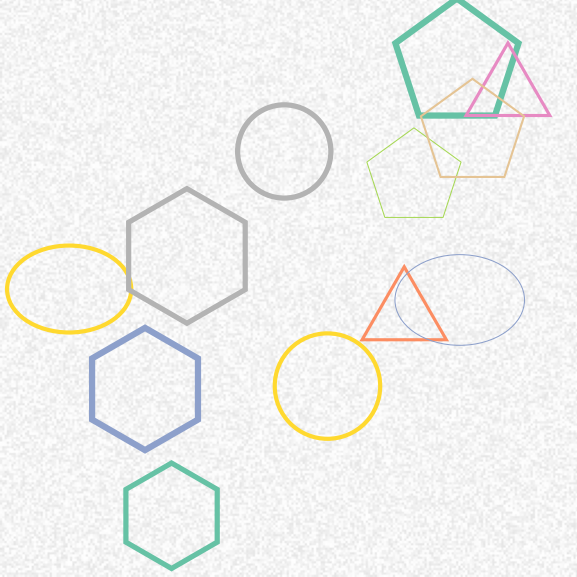[{"shape": "pentagon", "thickness": 3, "radius": 0.56, "center": [0.791, 0.89]}, {"shape": "hexagon", "thickness": 2.5, "radius": 0.46, "center": [0.297, 0.106]}, {"shape": "triangle", "thickness": 1.5, "radius": 0.42, "center": [0.7, 0.453]}, {"shape": "hexagon", "thickness": 3, "radius": 0.53, "center": [0.251, 0.326]}, {"shape": "oval", "thickness": 0.5, "radius": 0.56, "center": [0.796, 0.48]}, {"shape": "triangle", "thickness": 1.5, "radius": 0.42, "center": [0.88, 0.841]}, {"shape": "pentagon", "thickness": 0.5, "radius": 0.43, "center": [0.717, 0.692]}, {"shape": "oval", "thickness": 2, "radius": 0.54, "center": [0.12, 0.499]}, {"shape": "circle", "thickness": 2, "radius": 0.46, "center": [0.567, 0.331]}, {"shape": "pentagon", "thickness": 1, "radius": 0.47, "center": [0.818, 0.769]}, {"shape": "hexagon", "thickness": 2.5, "radius": 0.58, "center": [0.324, 0.556]}, {"shape": "circle", "thickness": 2.5, "radius": 0.4, "center": [0.492, 0.737]}]